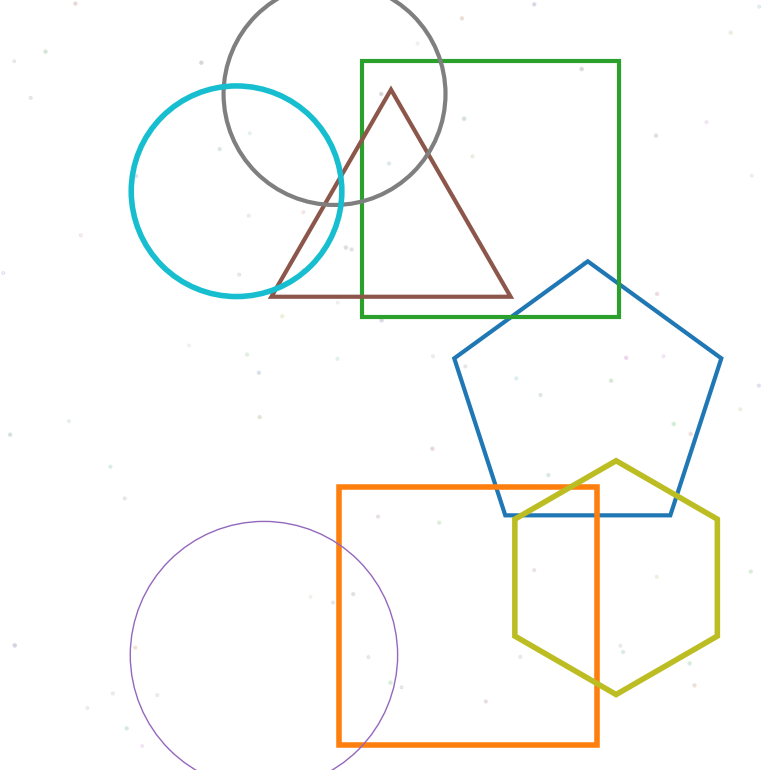[{"shape": "pentagon", "thickness": 1.5, "radius": 0.91, "center": [0.763, 0.478]}, {"shape": "square", "thickness": 2, "radius": 0.84, "center": [0.607, 0.2]}, {"shape": "square", "thickness": 1.5, "radius": 0.83, "center": [0.637, 0.754]}, {"shape": "circle", "thickness": 0.5, "radius": 0.87, "center": [0.343, 0.149]}, {"shape": "triangle", "thickness": 1.5, "radius": 0.9, "center": [0.508, 0.704]}, {"shape": "circle", "thickness": 1.5, "radius": 0.72, "center": [0.434, 0.878]}, {"shape": "hexagon", "thickness": 2, "radius": 0.76, "center": [0.8, 0.25]}, {"shape": "circle", "thickness": 2, "radius": 0.68, "center": [0.307, 0.752]}]